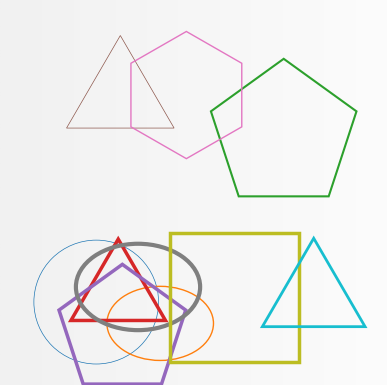[{"shape": "circle", "thickness": 0.5, "radius": 0.8, "center": [0.248, 0.215]}, {"shape": "oval", "thickness": 1, "radius": 0.69, "center": [0.413, 0.16]}, {"shape": "pentagon", "thickness": 1.5, "radius": 0.99, "center": [0.732, 0.65]}, {"shape": "triangle", "thickness": 2.5, "radius": 0.7, "center": [0.305, 0.238]}, {"shape": "pentagon", "thickness": 2.5, "radius": 0.86, "center": [0.316, 0.141]}, {"shape": "triangle", "thickness": 0.5, "radius": 0.8, "center": [0.311, 0.747]}, {"shape": "hexagon", "thickness": 1, "radius": 0.83, "center": [0.481, 0.753]}, {"shape": "oval", "thickness": 3, "radius": 0.8, "center": [0.356, 0.255]}, {"shape": "square", "thickness": 2.5, "radius": 0.84, "center": [0.605, 0.227]}, {"shape": "triangle", "thickness": 2, "radius": 0.77, "center": [0.81, 0.228]}]